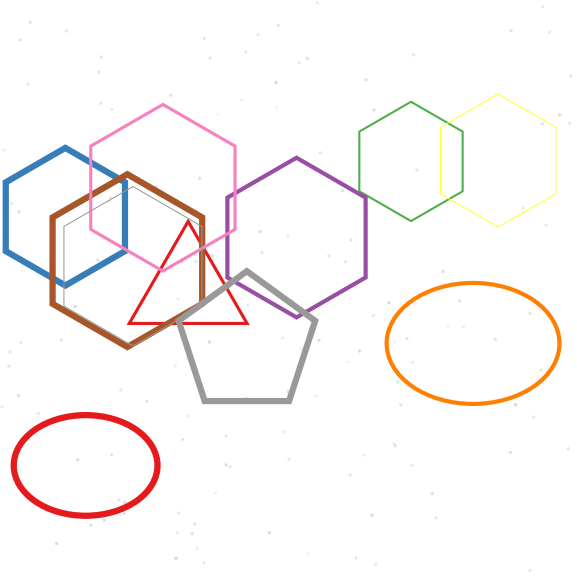[{"shape": "triangle", "thickness": 1.5, "radius": 0.59, "center": [0.326, 0.498]}, {"shape": "oval", "thickness": 3, "radius": 0.62, "center": [0.148, 0.193]}, {"shape": "hexagon", "thickness": 3, "radius": 0.6, "center": [0.113, 0.624]}, {"shape": "hexagon", "thickness": 1, "radius": 0.52, "center": [0.712, 0.72]}, {"shape": "hexagon", "thickness": 2, "radius": 0.69, "center": [0.513, 0.588]}, {"shape": "oval", "thickness": 2, "radius": 0.75, "center": [0.819, 0.404]}, {"shape": "hexagon", "thickness": 0.5, "radius": 0.58, "center": [0.863, 0.721]}, {"shape": "hexagon", "thickness": 3, "radius": 0.75, "center": [0.221, 0.548]}, {"shape": "hexagon", "thickness": 1.5, "radius": 0.72, "center": [0.282, 0.674]}, {"shape": "pentagon", "thickness": 3, "radius": 0.62, "center": [0.427, 0.405]}, {"shape": "hexagon", "thickness": 0.5, "radius": 0.69, "center": [0.23, 0.538]}]